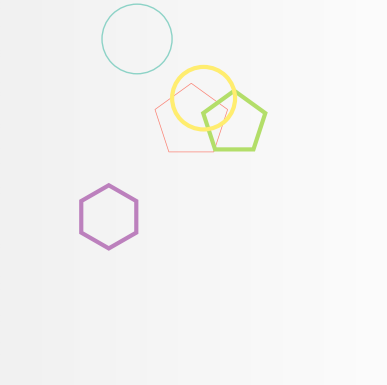[{"shape": "circle", "thickness": 1, "radius": 0.45, "center": [0.354, 0.899]}, {"shape": "pentagon", "thickness": 0.5, "radius": 0.49, "center": [0.494, 0.685]}, {"shape": "pentagon", "thickness": 3, "radius": 0.42, "center": [0.605, 0.68]}, {"shape": "hexagon", "thickness": 3, "radius": 0.41, "center": [0.281, 0.437]}, {"shape": "circle", "thickness": 3, "radius": 0.41, "center": [0.525, 0.745]}]